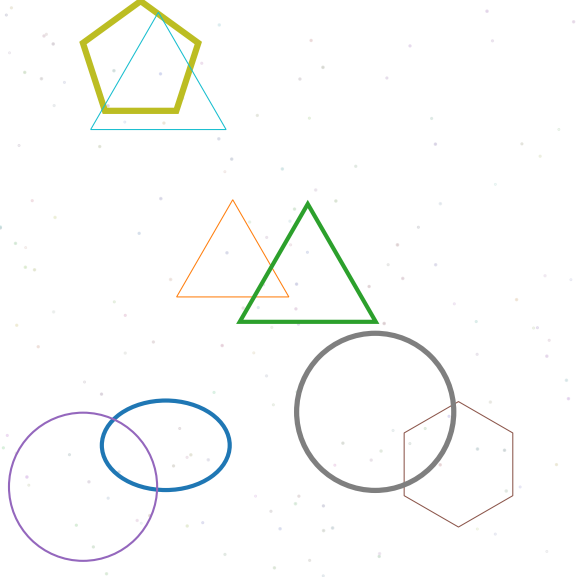[{"shape": "oval", "thickness": 2, "radius": 0.55, "center": [0.287, 0.228]}, {"shape": "triangle", "thickness": 0.5, "radius": 0.56, "center": [0.403, 0.541]}, {"shape": "triangle", "thickness": 2, "radius": 0.68, "center": [0.533, 0.51]}, {"shape": "circle", "thickness": 1, "radius": 0.64, "center": [0.144, 0.156]}, {"shape": "hexagon", "thickness": 0.5, "radius": 0.54, "center": [0.794, 0.195]}, {"shape": "circle", "thickness": 2.5, "radius": 0.68, "center": [0.65, 0.286]}, {"shape": "pentagon", "thickness": 3, "radius": 0.53, "center": [0.243, 0.892]}, {"shape": "triangle", "thickness": 0.5, "radius": 0.68, "center": [0.274, 0.843]}]